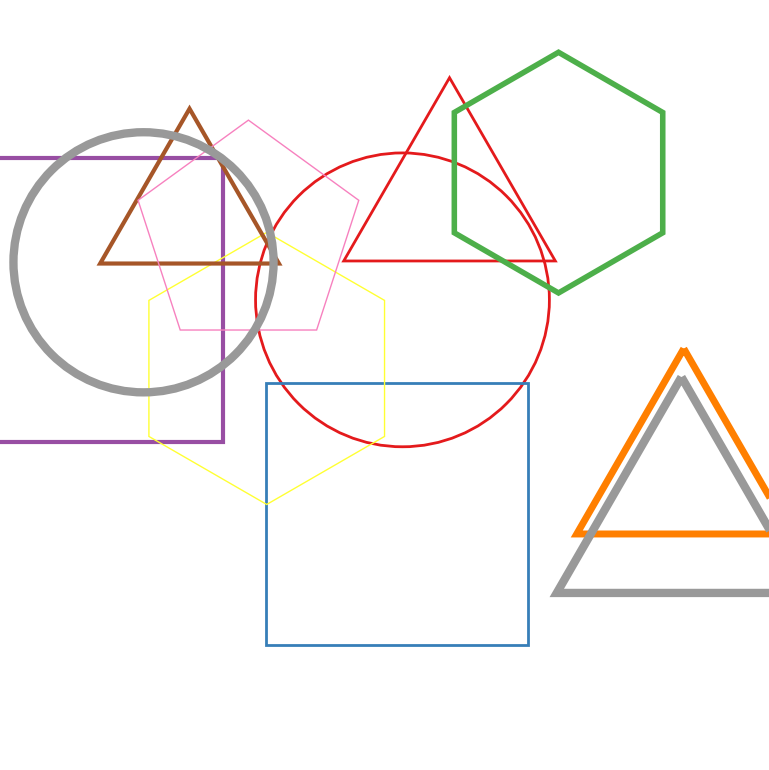[{"shape": "circle", "thickness": 1, "radius": 0.95, "center": [0.523, 0.611]}, {"shape": "triangle", "thickness": 1, "radius": 0.79, "center": [0.584, 0.74]}, {"shape": "square", "thickness": 1, "radius": 0.85, "center": [0.515, 0.333]}, {"shape": "hexagon", "thickness": 2, "radius": 0.78, "center": [0.725, 0.776]}, {"shape": "square", "thickness": 1.5, "radius": 0.92, "center": [0.106, 0.61]}, {"shape": "triangle", "thickness": 2.5, "radius": 0.8, "center": [0.888, 0.387]}, {"shape": "hexagon", "thickness": 0.5, "radius": 0.88, "center": [0.346, 0.522]}, {"shape": "triangle", "thickness": 1.5, "radius": 0.67, "center": [0.246, 0.725]}, {"shape": "pentagon", "thickness": 0.5, "radius": 0.75, "center": [0.323, 0.693]}, {"shape": "triangle", "thickness": 3, "radius": 0.93, "center": [0.885, 0.323]}, {"shape": "circle", "thickness": 3, "radius": 0.84, "center": [0.186, 0.659]}]